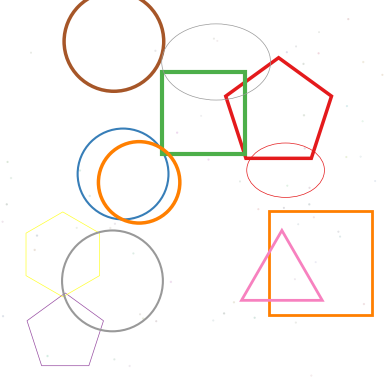[{"shape": "oval", "thickness": 0.5, "radius": 0.5, "center": [0.742, 0.558]}, {"shape": "pentagon", "thickness": 2.5, "radius": 0.72, "center": [0.724, 0.706]}, {"shape": "circle", "thickness": 1.5, "radius": 0.59, "center": [0.32, 0.548]}, {"shape": "square", "thickness": 3, "radius": 0.53, "center": [0.529, 0.707]}, {"shape": "pentagon", "thickness": 0.5, "radius": 0.52, "center": [0.169, 0.135]}, {"shape": "circle", "thickness": 2.5, "radius": 0.53, "center": [0.361, 0.526]}, {"shape": "square", "thickness": 2, "radius": 0.68, "center": [0.833, 0.316]}, {"shape": "hexagon", "thickness": 0.5, "radius": 0.55, "center": [0.163, 0.339]}, {"shape": "circle", "thickness": 2.5, "radius": 0.65, "center": [0.296, 0.892]}, {"shape": "triangle", "thickness": 2, "radius": 0.61, "center": [0.732, 0.28]}, {"shape": "oval", "thickness": 0.5, "radius": 0.71, "center": [0.561, 0.839]}, {"shape": "circle", "thickness": 1.5, "radius": 0.65, "center": [0.292, 0.27]}]